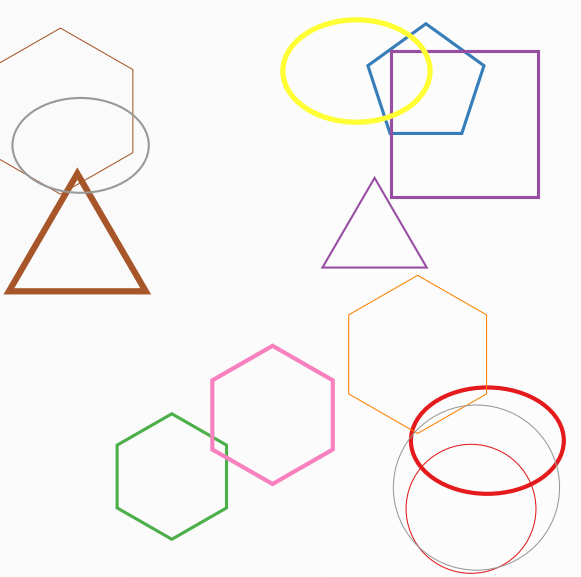[{"shape": "oval", "thickness": 2, "radius": 0.66, "center": [0.838, 0.236]}, {"shape": "circle", "thickness": 0.5, "radius": 0.56, "center": [0.81, 0.118]}, {"shape": "pentagon", "thickness": 1.5, "radius": 0.52, "center": [0.733, 0.853]}, {"shape": "hexagon", "thickness": 1.5, "radius": 0.54, "center": [0.296, 0.174]}, {"shape": "square", "thickness": 1.5, "radius": 0.63, "center": [0.799, 0.785]}, {"shape": "triangle", "thickness": 1, "radius": 0.52, "center": [0.644, 0.588]}, {"shape": "hexagon", "thickness": 0.5, "radius": 0.68, "center": [0.718, 0.385]}, {"shape": "oval", "thickness": 2.5, "radius": 0.63, "center": [0.613, 0.876]}, {"shape": "triangle", "thickness": 3, "radius": 0.68, "center": [0.133, 0.563]}, {"shape": "hexagon", "thickness": 0.5, "radius": 0.72, "center": [0.104, 0.807]}, {"shape": "hexagon", "thickness": 2, "radius": 0.6, "center": [0.469, 0.281]}, {"shape": "oval", "thickness": 1, "radius": 0.59, "center": [0.139, 0.747]}, {"shape": "circle", "thickness": 0.5, "radius": 0.71, "center": [0.82, 0.155]}]